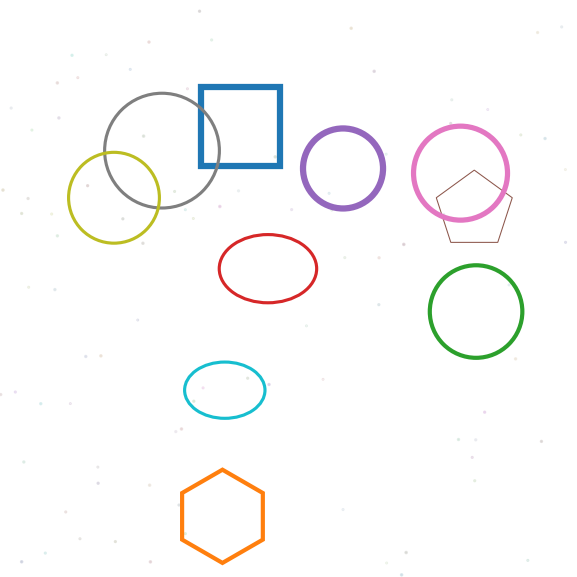[{"shape": "square", "thickness": 3, "radius": 0.34, "center": [0.416, 0.781]}, {"shape": "hexagon", "thickness": 2, "radius": 0.4, "center": [0.385, 0.105]}, {"shape": "circle", "thickness": 2, "radius": 0.4, "center": [0.824, 0.46]}, {"shape": "oval", "thickness": 1.5, "radius": 0.42, "center": [0.464, 0.534]}, {"shape": "circle", "thickness": 3, "radius": 0.35, "center": [0.594, 0.707]}, {"shape": "pentagon", "thickness": 0.5, "radius": 0.35, "center": [0.821, 0.635]}, {"shape": "circle", "thickness": 2.5, "radius": 0.41, "center": [0.797, 0.699]}, {"shape": "circle", "thickness": 1.5, "radius": 0.5, "center": [0.281, 0.738]}, {"shape": "circle", "thickness": 1.5, "radius": 0.39, "center": [0.197, 0.657]}, {"shape": "oval", "thickness": 1.5, "radius": 0.35, "center": [0.389, 0.323]}]